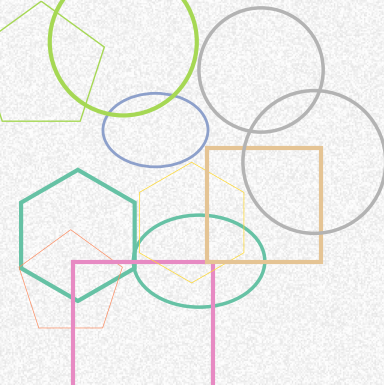[{"shape": "hexagon", "thickness": 3, "radius": 0.85, "center": [0.202, 0.389]}, {"shape": "oval", "thickness": 2.5, "radius": 0.85, "center": [0.517, 0.322]}, {"shape": "pentagon", "thickness": 0.5, "radius": 0.71, "center": [0.184, 0.262]}, {"shape": "oval", "thickness": 2, "radius": 0.68, "center": [0.404, 0.662]}, {"shape": "square", "thickness": 3, "radius": 0.91, "center": [0.371, 0.14]}, {"shape": "circle", "thickness": 3, "radius": 0.95, "center": [0.32, 0.891]}, {"shape": "pentagon", "thickness": 1, "radius": 0.86, "center": [0.107, 0.825]}, {"shape": "hexagon", "thickness": 0.5, "radius": 0.78, "center": [0.498, 0.422]}, {"shape": "square", "thickness": 3, "radius": 0.74, "center": [0.686, 0.468]}, {"shape": "circle", "thickness": 2.5, "radius": 0.93, "center": [0.816, 0.579]}, {"shape": "circle", "thickness": 2.5, "radius": 0.81, "center": [0.678, 0.818]}]